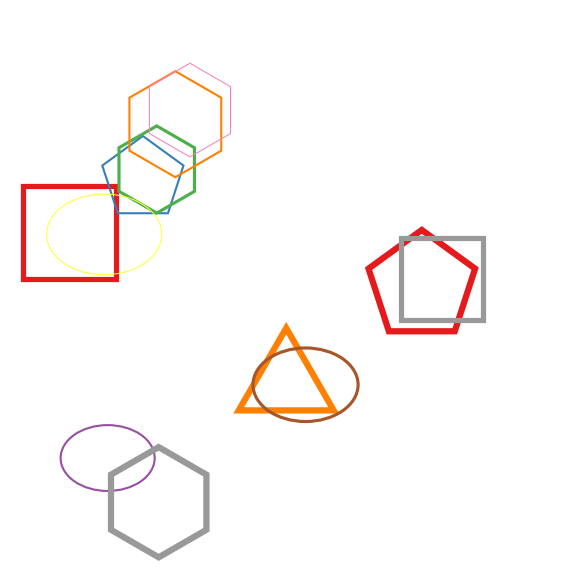[{"shape": "square", "thickness": 2.5, "radius": 0.41, "center": [0.121, 0.597]}, {"shape": "pentagon", "thickness": 3, "radius": 0.49, "center": [0.73, 0.504]}, {"shape": "pentagon", "thickness": 1, "radius": 0.37, "center": [0.247, 0.69]}, {"shape": "hexagon", "thickness": 1.5, "radius": 0.38, "center": [0.271, 0.706]}, {"shape": "oval", "thickness": 1, "radius": 0.41, "center": [0.186, 0.206]}, {"shape": "hexagon", "thickness": 1, "radius": 0.46, "center": [0.304, 0.784]}, {"shape": "triangle", "thickness": 3, "radius": 0.47, "center": [0.496, 0.336]}, {"shape": "oval", "thickness": 0.5, "radius": 0.5, "center": [0.181, 0.593]}, {"shape": "oval", "thickness": 1.5, "radius": 0.45, "center": [0.529, 0.333]}, {"shape": "hexagon", "thickness": 0.5, "radius": 0.41, "center": [0.329, 0.809]}, {"shape": "hexagon", "thickness": 3, "radius": 0.48, "center": [0.275, 0.129]}, {"shape": "square", "thickness": 2.5, "radius": 0.35, "center": [0.765, 0.516]}]